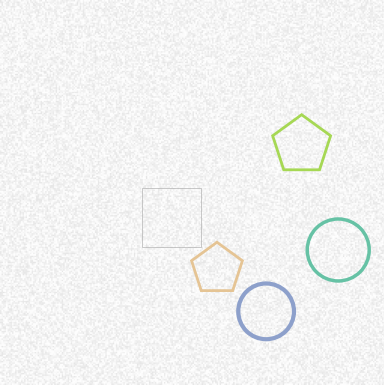[{"shape": "circle", "thickness": 2.5, "radius": 0.4, "center": [0.879, 0.351]}, {"shape": "circle", "thickness": 3, "radius": 0.36, "center": [0.691, 0.191]}, {"shape": "pentagon", "thickness": 2, "radius": 0.4, "center": [0.783, 0.623]}, {"shape": "pentagon", "thickness": 2, "radius": 0.35, "center": [0.564, 0.301]}, {"shape": "square", "thickness": 0.5, "radius": 0.38, "center": [0.445, 0.435]}]